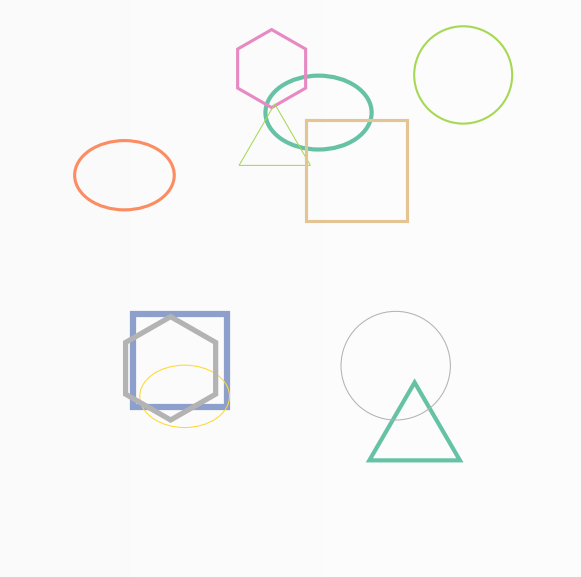[{"shape": "oval", "thickness": 2, "radius": 0.46, "center": [0.548, 0.804]}, {"shape": "triangle", "thickness": 2, "radius": 0.45, "center": [0.713, 0.247]}, {"shape": "oval", "thickness": 1.5, "radius": 0.43, "center": [0.214, 0.696]}, {"shape": "square", "thickness": 3, "radius": 0.4, "center": [0.309, 0.375]}, {"shape": "hexagon", "thickness": 1.5, "radius": 0.34, "center": [0.467, 0.88]}, {"shape": "triangle", "thickness": 0.5, "radius": 0.35, "center": [0.473, 0.748]}, {"shape": "circle", "thickness": 1, "radius": 0.42, "center": [0.797, 0.869]}, {"shape": "oval", "thickness": 0.5, "radius": 0.39, "center": [0.318, 0.313]}, {"shape": "square", "thickness": 1.5, "radius": 0.44, "center": [0.613, 0.704]}, {"shape": "hexagon", "thickness": 2.5, "radius": 0.45, "center": [0.294, 0.361]}, {"shape": "circle", "thickness": 0.5, "radius": 0.47, "center": [0.681, 0.366]}]